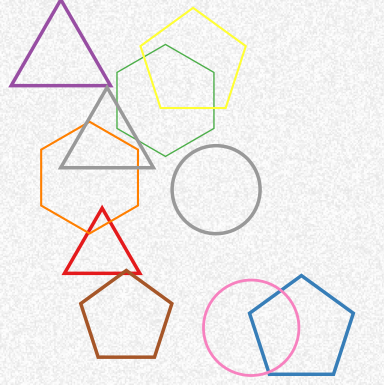[{"shape": "triangle", "thickness": 2.5, "radius": 0.56, "center": [0.265, 0.346]}, {"shape": "pentagon", "thickness": 2.5, "radius": 0.71, "center": [0.783, 0.143]}, {"shape": "hexagon", "thickness": 1, "radius": 0.73, "center": [0.43, 0.739]}, {"shape": "triangle", "thickness": 2.5, "radius": 0.74, "center": [0.158, 0.852]}, {"shape": "hexagon", "thickness": 1.5, "radius": 0.73, "center": [0.233, 0.539]}, {"shape": "pentagon", "thickness": 1.5, "radius": 0.72, "center": [0.502, 0.836]}, {"shape": "pentagon", "thickness": 2.5, "radius": 0.62, "center": [0.328, 0.173]}, {"shape": "circle", "thickness": 2, "radius": 0.62, "center": [0.652, 0.149]}, {"shape": "circle", "thickness": 2.5, "radius": 0.57, "center": [0.561, 0.507]}, {"shape": "triangle", "thickness": 2.5, "radius": 0.7, "center": [0.278, 0.634]}]